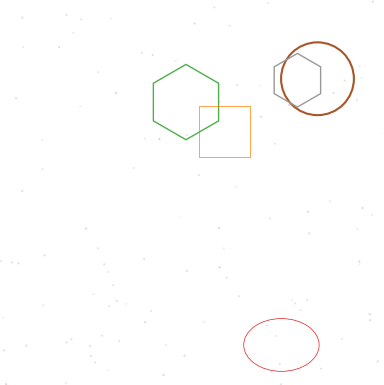[{"shape": "oval", "thickness": 0.5, "radius": 0.49, "center": [0.731, 0.104]}, {"shape": "hexagon", "thickness": 1, "radius": 0.49, "center": [0.483, 0.735]}, {"shape": "square", "thickness": 0.5, "radius": 0.33, "center": [0.583, 0.659]}, {"shape": "circle", "thickness": 1.5, "radius": 0.47, "center": [0.825, 0.795]}, {"shape": "hexagon", "thickness": 1, "radius": 0.35, "center": [0.772, 0.792]}]